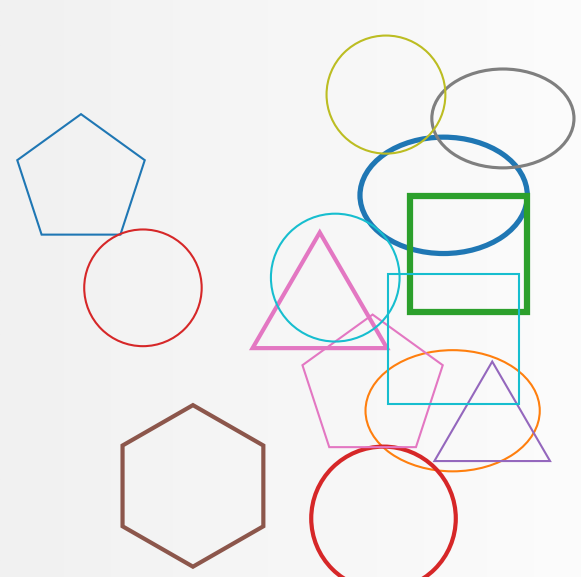[{"shape": "oval", "thickness": 2.5, "radius": 0.72, "center": [0.763, 0.661]}, {"shape": "pentagon", "thickness": 1, "radius": 0.58, "center": [0.139, 0.686]}, {"shape": "oval", "thickness": 1, "radius": 0.75, "center": [0.779, 0.288]}, {"shape": "square", "thickness": 3, "radius": 0.5, "center": [0.807, 0.559]}, {"shape": "circle", "thickness": 1, "radius": 0.51, "center": [0.246, 0.501]}, {"shape": "circle", "thickness": 2, "radius": 0.62, "center": [0.66, 0.101]}, {"shape": "triangle", "thickness": 1, "radius": 0.57, "center": [0.847, 0.258]}, {"shape": "hexagon", "thickness": 2, "radius": 0.7, "center": [0.332, 0.158]}, {"shape": "triangle", "thickness": 2, "radius": 0.67, "center": [0.55, 0.463]}, {"shape": "pentagon", "thickness": 1, "radius": 0.63, "center": [0.641, 0.328]}, {"shape": "oval", "thickness": 1.5, "radius": 0.61, "center": [0.865, 0.794]}, {"shape": "circle", "thickness": 1, "radius": 0.51, "center": [0.664, 0.835]}, {"shape": "square", "thickness": 1, "radius": 0.56, "center": [0.78, 0.412]}, {"shape": "circle", "thickness": 1, "radius": 0.55, "center": [0.577, 0.518]}]